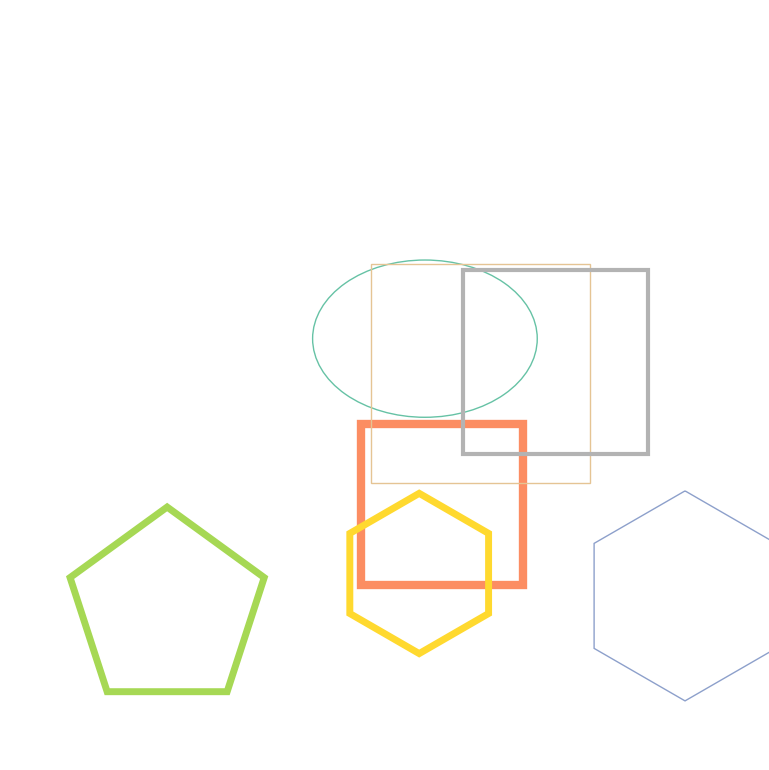[{"shape": "oval", "thickness": 0.5, "radius": 0.73, "center": [0.552, 0.56]}, {"shape": "square", "thickness": 3, "radius": 0.53, "center": [0.574, 0.345]}, {"shape": "hexagon", "thickness": 0.5, "radius": 0.68, "center": [0.89, 0.226]}, {"shape": "pentagon", "thickness": 2.5, "radius": 0.66, "center": [0.217, 0.209]}, {"shape": "hexagon", "thickness": 2.5, "radius": 0.52, "center": [0.544, 0.255]}, {"shape": "square", "thickness": 0.5, "radius": 0.71, "center": [0.624, 0.515]}, {"shape": "square", "thickness": 1.5, "radius": 0.6, "center": [0.721, 0.53]}]